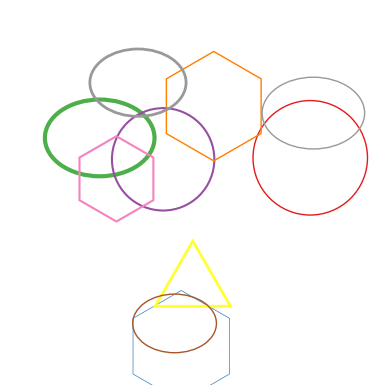[{"shape": "circle", "thickness": 1, "radius": 0.74, "center": [0.806, 0.59]}, {"shape": "hexagon", "thickness": 0.5, "radius": 0.72, "center": [0.471, 0.101]}, {"shape": "oval", "thickness": 3, "radius": 0.71, "center": [0.259, 0.642]}, {"shape": "circle", "thickness": 1.5, "radius": 0.66, "center": [0.424, 0.586]}, {"shape": "hexagon", "thickness": 1, "radius": 0.71, "center": [0.555, 0.724]}, {"shape": "triangle", "thickness": 2, "radius": 0.56, "center": [0.501, 0.261]}, {"shape": "oval", "thickness": 1, "radius": 0.54, "center": [0.453, 0.16]}, {"shape": "hexagon", "thickness": 1.5, "radius": 0.55, "center": [0.302, 0.535]}, {"shape": "oval", "thickness": 2, "radius": 0.62, "center": [0.358, 0.785]}, {"shape": "oval", "thickness": 1, "radius": 0.67, "center": [0.814, 0.706]}]